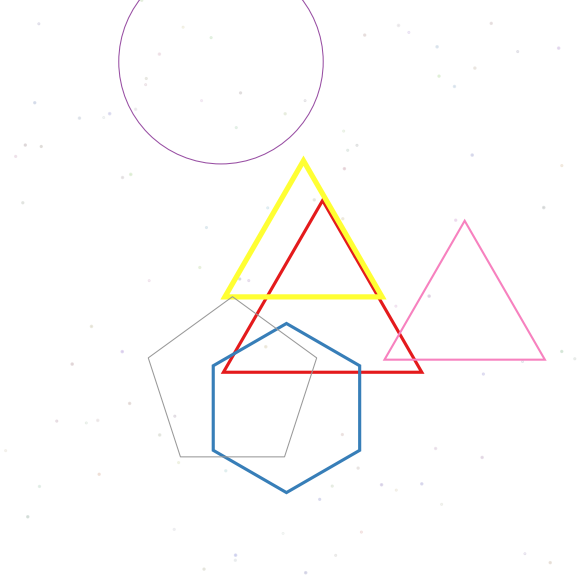[{"shape": "triangle", "thickness": 1.5, "radius": 0.99, "center": [0.559, 0.454]}, {"shape": "hexagon", "thickness": 1.5, "radius": 0.73, "center": [0.496, 0.293]}, {"shape": "circle", "thickness": 0.5, "radius": 0.89, "center": [0.383, 0.892]}, {"shape": "triangle", "thickness": 2.5, "radius": 0.79, "center": [0.526, 0.564]}, {"shape": "triangle", "thickness": 1, "radius": 0.8, "center": [0.805, 0.456]}, {"shape": "pentagon", "thickness": 0.5, "radius": 0.77, "center": [0.403, 0.332]}]